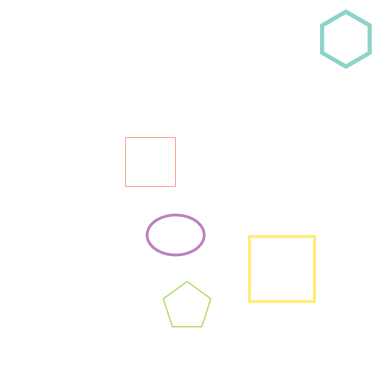[{"shape": "hexagon", "thickness": 3, "radius": 0.36, "center": [0.898, 0.898]}, {"shape": "square", "thickness": 0.5, "radius": 0.32, "center": [0.39, 0.58]}, {"shape": "pentagon", "thickness": 1, "radius": 0.32, "center": [0.486, 0.204]}, {"shape": "oval", "thickness": 2, "radius": 0.37, "center": [0.456, 0.39]}, {"shape": "square", "thickness": 2, "radius": 0.42, "center": [0.731, 0.303]}]